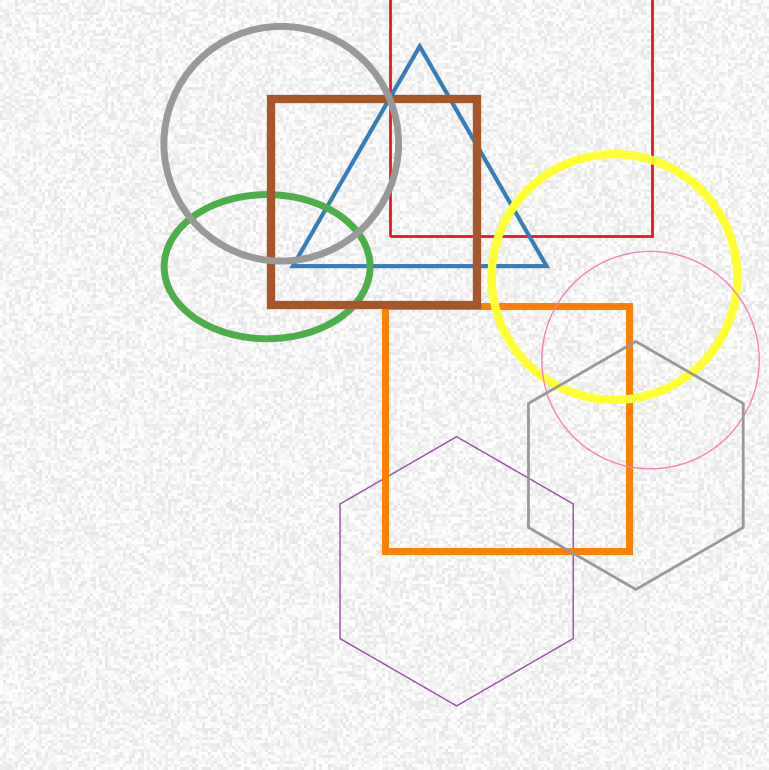[{"shape": "square", "thickness": 1, "radius": 0.85, "center": [0.676, 0.863]}, {"shape": "triangle", "thickness": 1.5, "radius": 0.95, "center": [0.545, 0.75]}, {"shape": "oval", "thickness": 2.5, "radius": 0.67, "center": [0.347, 0.654]}, {"shape": "hexagon", "thickness": 0.5, "radius": 0.87, "center": [0.593, 0.258]}, {"shape": "square", "thickness": 2.5, "radius": 0.79, "center": [0.658, 0.443]}, {"shape": "circle", "thickness": 3, "radius": 0.8, "center": [0.798, 0.64]}, {"shape": "square", "thickness": 3, "radius": 0.67, "center": [0.485, 0.737]}, {"shape": "circle", "thickness": 0.5, "radius": 0.71, "center": [0.845, 0.532]}, {"shape": "circle", "thickness": 2.5, "radius": 0.76, "center": [0.365, 0.813]}, {"shape": "hexagon", "thickness": 1, "radius": 0.81, "center": [0.826, 0.396]}]